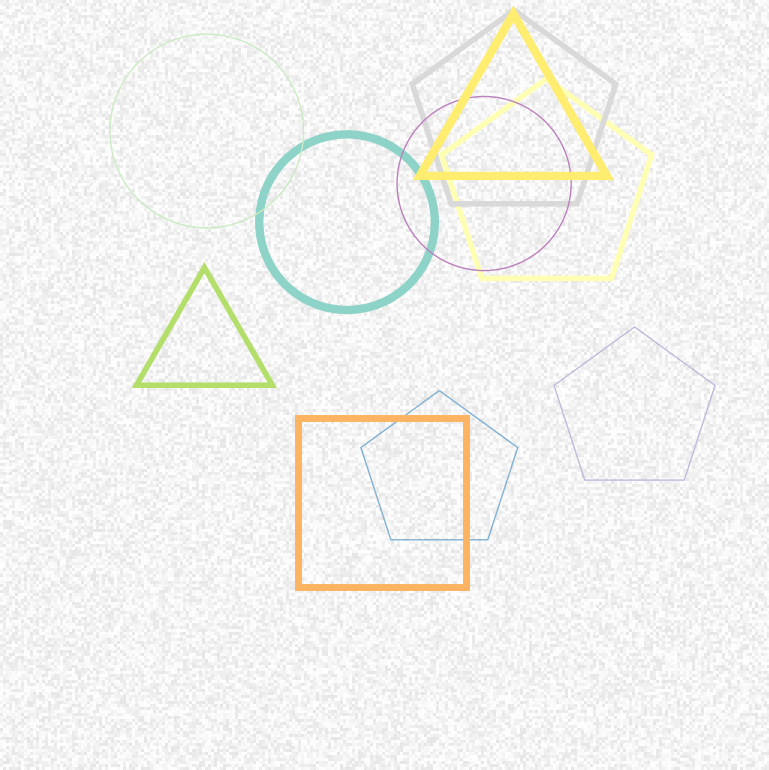[{"shape": "circle", "thickness": 3, "radius": 0.57, "center": [0.451, 0.711]}, {"shape": "pentagon", "thickness": 2, "radius": 0.72, "center": [0.71, 0.754]}, {"shape": "pentagon", "thickness": 0.5, "radius": 0.55, "center": [0.824, 0.465]}, {"shape": "pentagon", "thickness": 0.5, "radius": 0.54, "center": [0.571, 0.386]}, {"shape": "square", "thickness": 2.5, "radius": 0.55, "center": [0.496, 0.348]}, {"shape": "triangle", "thickness": 2, "radius": 0.51, "center": [0.265, 0.551]}, {"shape": "pentagon", "thickness": 2, "radius": 0.7, "center": [0.668, 0.848]}, {"shape": "circle", "thickness": 0.5, "radius": 0.57, "center": [0.629, 0.762]}, {"shape": "circle", "thickness": 0.5, "radius": 0.63, "center": [0.268, 0.83]}, {"shape": "triangle", "thickness": 3, "radius": 0.7, "center": [0.667, 0.842]}]